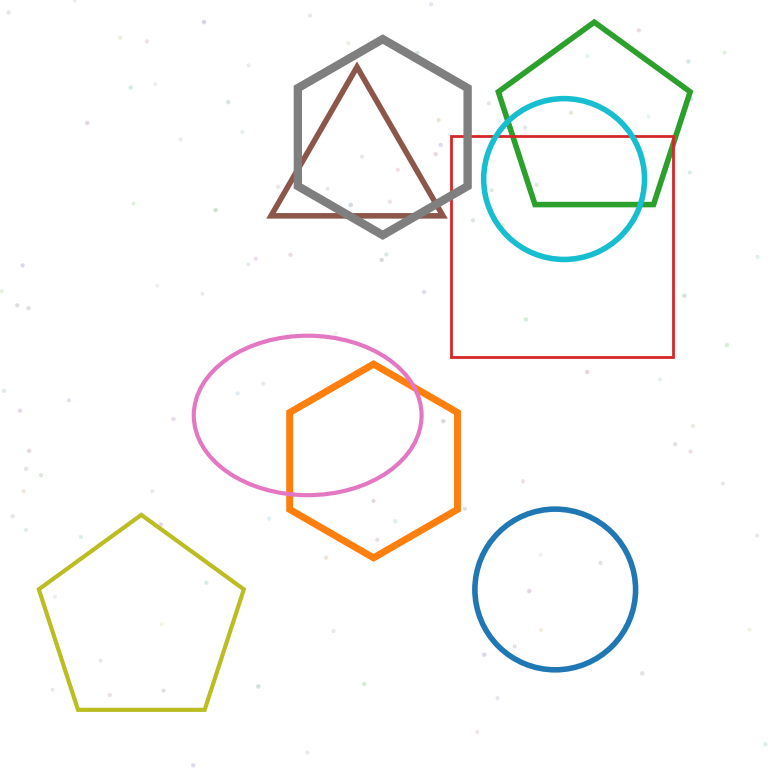[{"shape": "circle", "thickness": 2, "radius": 0.52, "center": [0.721, 0.234]}, {"shape": "hexagon", "thickness": 2.5, "radius": 0.63, "center": [0.485, 0.401]}, {"shape": "pentagon", "thickness": 2, "radius": 0.65, "center": [0.772, 0.84]}, {"shape": "square", "thickness": 1, "radius": 0.72, "center": [0.73, 0.68]}, {"shape": "triangle", "thickness": 2, "radius": 0.64, "center": [0.464, 0.784]}, {"shape": "oval", "thickness": 1.5, "radius": 0.74, "center": [0.4, 0.46]}, {"shape": "hexagon", "thickness": 3, "radius": 0.64, "center": [0.497, 0.822]}, {"shape": "pentagon", "thickness": 1.5, "radius": 0.7, "center": [0.184, 0.191]}, {"shape": "circle", "thickness": 2, "radius": 0.52, "center": [0.733, 0.767]}]